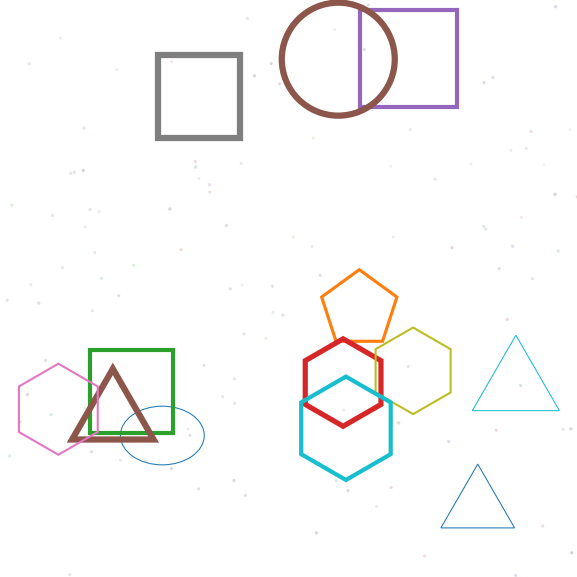[{"shape": "triangle", "thickness": 0.5, "radius": 0.37, "center": [0.827, 0.122]}, {"shape": "oval", "thickness": 0.5, "radius": 0.36, "center": [0.281, 0.245]}, {"shape": "pentagon", "thickness": 1.5, "radius": 0.34, "center": [0.622, 0.464]}, {"shape": "square", "thickness": 2, "radius": 0.36, "center": [0.228, 0.321]}, {"shape": "hexagon", "thickness": 2.5, "radius": 0.38, "center": [0.594, 0.337]}, {"shape": "square", "thickness": 2, "radius": 0.42, "center": [0.707, 0.897]}, {"shape": "triangle", "thickness": 3, "radius": 0.41, "center": [0.195, 0.279]}, {"shape": "circle", "thickness": 3, "radius": 0.49, "center": [0.586, 0.897]}, {"shape": "hexagon", "thickness": 1, "radius": 0.39, "center": [0.101, 0.291]}, {"shape": "square", "thickness": 3, "radius": 0.36, "center": [0.344, 0.832]}, {"shape": "hexagon", "thickness": 1, "radius": 0.37, "center": [0.715, 0.357]}, {"shape": "triangle", "thickness": 0.5, "radius": 0.44, "center": [0.893, 0.332]}, {"shape": "hexagon", "thickness": 2, "radius": 0.45, "center": [0.599, 0.258]}]